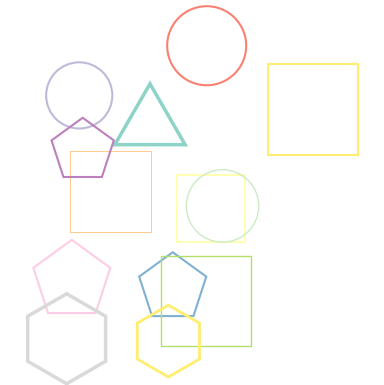[{"shape": "triangle", "thickness": 2.5, "radius": 0.53, "center": [0.39, 0.677]}, {"shape": "square", "thickness": 1.5, "radius": 0.44, "center": [0.548, 0.459]}, {"shape": "circle", "thickness": 1.5, "radius": 0.43, "center": [0.206, 0.752]}, {"shape": "circle", "thickness": 1.5, "radius": 0.51, "center": [0.537, 0.881]}, {"shape": "pentagon", "thickness": 1.5, "radius": 0.46, "center": [0.449, 0.253]}, {"shape": "square", "thickness": 0.5, "radius": 0.53, "center": [0.287, 0.502]}, {"shape": "square", "thickness": 1, "radius": 0.58, "center": [0.535, 0.219]}, {"shape": "pentagon", "thickness": 1.5, "radius": 0.53, "center": [0.187, 0.272]}, {"shape": "hexagon", "thickness": 2.5, "radius": 0.58, "center": [0.173, 0.12]}, {"shape": "pentagon", "thickness": 1.5, "radius": 0.43, "center": [0.215, 0.609]}, {"shape": "circle", "thickness": 1, "radius": 0.47, "center": [0.578, 0.465]}, {"shape": "hexagon", "thickness": 2, "radius": 0.47, "center": [0.437, 0.114]}, {"shape": "square", "thickness": 1.5, "radius": 0.59, "center": [0.813, 0.716]}]